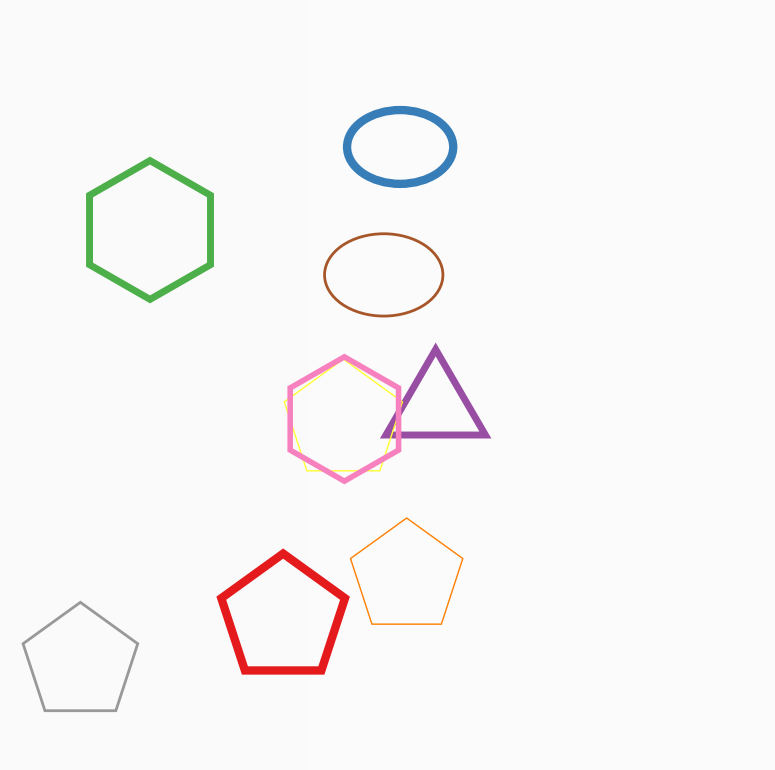[{"shape": "pentagon", "thickness": 3, "radius": 0.42, "center": [0.365, 0.197]}, {"shape": "oval", "thickness": 3, "radius": 0.34, "center": [0.516, 0.809]}, {"shape": "hexagon", "thickness": 2.5, "radius": 0.45, "center": [0.194, 0.701]}, {"shape": "triangle", "thickness": 2.5, "radius": 0.37, "center": [0.562, 0.472]}, {"shape": "pentagon", "thickness": 0.5, "radius": 0.38, "center": [0.525, 0.251]}, {"shape": "pentagon", "thickness": 0.5, "radius": 0.4, "center": [0.443, 0.453]}, {"shape": "oval", "thickness": 1, "radius": 0.38, "center": [0.495, 0.643]}, {"shape": "hexagon", "thickness": 2, "radius": 0.4, "center": [0.444, 0.456]}, {"shape": "pentagon", "thickness": 1, "radius": 0.39, "center": [0.104, 0.14]}]